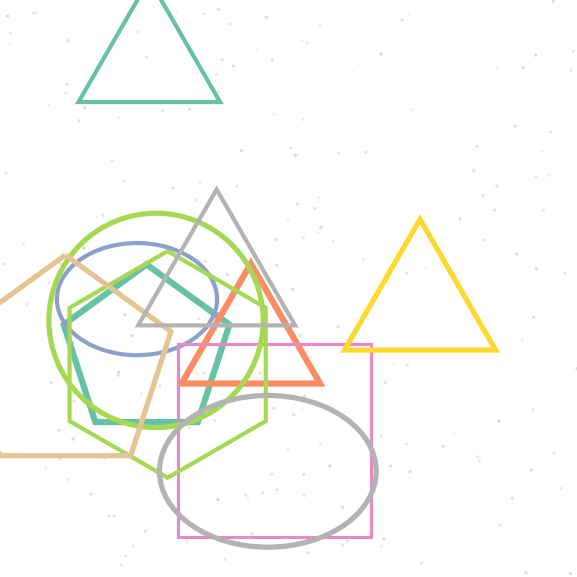[{"shape": "pentagon", "thickness": 3, "radius": 0.75, "center": [0.254, 0.39]}, {"shape": "triangle", "thickness": 2, "radius": 0.71, "center": [0.259, 0.893]}, {"shape": "triangle", "thickness": 3, "radius": 0.69, "center": [0.434, 0.404]}, {"shape": "oval", "thickness": 2, "radius": 0.69, "center": [0.237, 0.481]}, {"shape": "square", "thickness": 1.5, "radius": 0.84, "center": [0.476, 0.236]}, {"shape": "circle", "thickness": 2.5, "radius": 0.93, "center": [0.27, 0.444]}, {"shape": "hexagon", "thickness": 2, "radius": 0.98, "center": [0.29, 0.368]}, {"shape": "triangle", "thickness": 2.5, "radius": 0.76, "center": [0.727, 0.468]}, {"shape": "pentagon", "thickness": 2.5, "radius": 0.96, "center": [0.113, 0.366]}, {"shape": "triangle", "thickness": 2, "radius": 0.78, "center": [0.375, 0.514]}, {"shape": "oval", "thickness": 2.5, "radius": 0.94, "center": [0.464, 0.183]}]